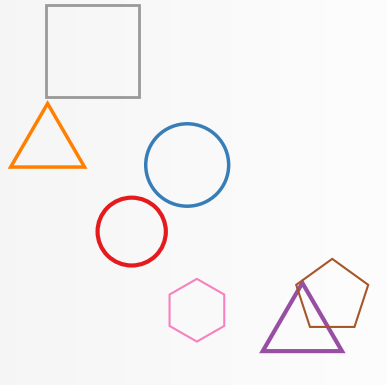[{"shape": "circle", "thickness": 3, "radius": 0.44, "center": [0.34, 0.399]}, {"shape": "circle", "thickness": 2.5, "radius": 0.54, "center": [0.483, 0.571]}, {"shape": "triangle", "thickness": 3, "radius": 0.59, "center": [0.78, 0.147]}, {"shape": "triangle", "thickness": 2.5, "radius": 0.55, "center": [0.123, 0.621]}, {"shape": "pentagon", "thickness": 1.5, "radius": 0.49, "center": [0.857, 0.23]}, {"shape": "hexagon", "thickness": 1.5, "radius": 0.41, "center": [0.508, 0.194]}, {"shape": "square", "thickness": 2, "radius": 0.6, "center": [0.238, 0.868]}]